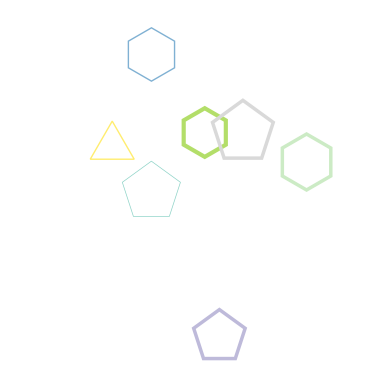[{"shape": "pentagon", "thickness": 0.5, "radius": 0.4, "center": [0.393, 0.502]}, {"shape": "pentagon", "thickness": 2.5, "radius": 0.35, "center": [0.57, 0.126]}, {"shape": "hexagon", "thickness": 1, "radius": 0.35, "center": [0.393, 0.859]}, {"shape": "hexagon", "thickness": 3, "radius": 0.32, "center": [0.532, 0.656]}, {"shape": "pentagon", "thickness": 2.5, "radius": 0.41, "center": [0.631, 0.656]}, {"shape": "hexagon", "thickness": 2.5, "radius": 0.36, "center": [0.796, 0.579]}, {"shape": "triangle", "thickness": 1, "radius": 0.33, "center": [0.291, 0.619]}]